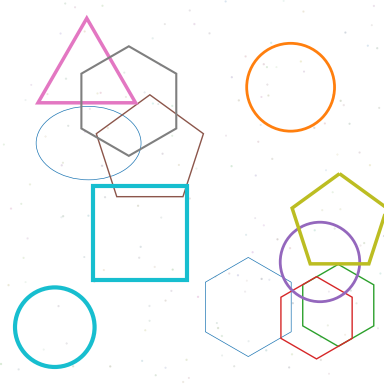[{"shape": "hexagon", "thickness": 0.5, "radius": 0.64, "center": [0.645, 0.203]}, {"shape": "oval", "thickness": 0.5, "radius": 0.68, "center": [0.23, 0.628]}, {"shape": "circle", "thickness": 2, "radius": 0.57, "center": [0.755, 0.773]}, {"shape": "hexagon", "thickness": 1, "radius": 0.53, "center": [0.879, 0.207]}, {"shape": "hexagon", "thickness": 1, "radius": 0.53, "center": [0.822, 0.175]}, {"shape": "circle", "thickness": 2, "radius": 0.52, "center": [0.831, 0.32]}, {"shape": "pentagon", "thickness": 1, "radius": 0.73, "center": [0.389, 0.607]}, {"shape": "triangle", "thickness": 2.5, "radius": 0.73, "center": [0.225, 0.806]}, {"shape": "hexagon", "thickness": 1.5, "radius": 0.71, "center": [0.335, 0.738]}, {"shape": "pentagon", "thickness": 2.5, "radius": 0.65, "center": [0.882, 0.419]}, {"shape": "square", "thickness": 3, "radius": 0.61, "center": [0.364, 0.395]}, {"shape": "circle", "thickness": 3, "radius": 0.52, "center": [0.142, 0.15]}]